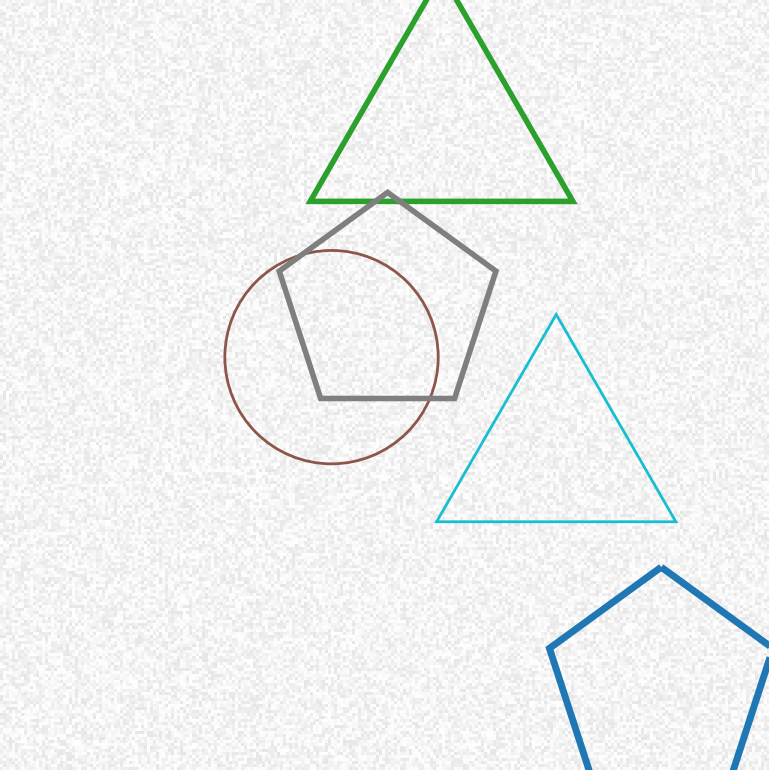[{"shape": "pentagon", "thickness": 2.5, "radius": 0.76, "center": [0.859, 0.111]}, {"shape": "triangle", "thickness": 2, "radius": 0.98, "center": [0.573, 0.837]}, {"shape": "circle", "thickness": 1, "radius": 0.69, "center": [0.431, 0.536]}, {"shape": "pentagon", "thickness": 2, "radius": 0.74, "center": [0.503, 0.602]}, {"shape": "triangle", "thickness": 1, "radius": 0.9, "center": [0.722, 0.412]}]